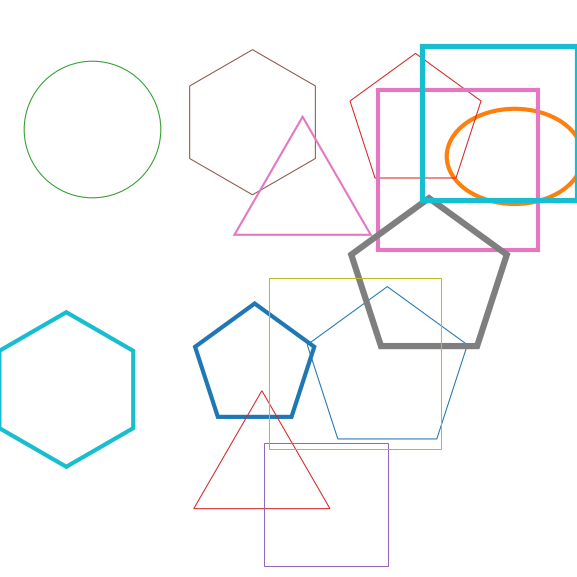[{"shape": "pentagon", "thickness": 0.5, "radius": 0.73, "center": [0.671, 0.357]}, {"shape": "pentagon", "thickness": 2, "radius": 0.54, "center": [0.441, 0.365]}, {"shape": "oval", "thickness": 2, "radius": 0.59, "center": [0.891, 0.728]}, {"shape": "circle", "thickness": 0.5, "radius": 0.59, "center": [0.16, 0.775]}, {"shape": "pentagon", "thickness": 0.5, "radius": 0.6, "center": [0.72, 0.787]}, {"shape": "triangle", "thickness": 0.5, "radius": 0.68, "center": [0.453, 0.186]}, {"shape": "square", "thickness": 0.5, "radius": 0.54, "center": [0.564, 0.126]}, {"shape": "hexagon", "thickness": 0.5, "radius": 0.63, "center": [0.437, 0.787]}, {"shape": "square", "thickness": 2, "radius": 0.69, "center": [0.792, 0.705]}, {"shape": "triangle", "thickness": 1, "radius": 0.68, "center": [0.524, 0.661]}, {"shape": "pentagon", "thickness": 3, "radius": 0.71, "center": [0.743, 0.514]}, {"shape": "square", "thickness": 0.5, "radius": 0.74, "center": [0.614, 0.37]}, {"shape": "square", "thickness": 2.5, "radius": 0.67, "center": [0.865, 0.786]}, {"shape": "hexagon", "thickness": 2, "radius": 0.67, "center": [0.115, 0.325]}]